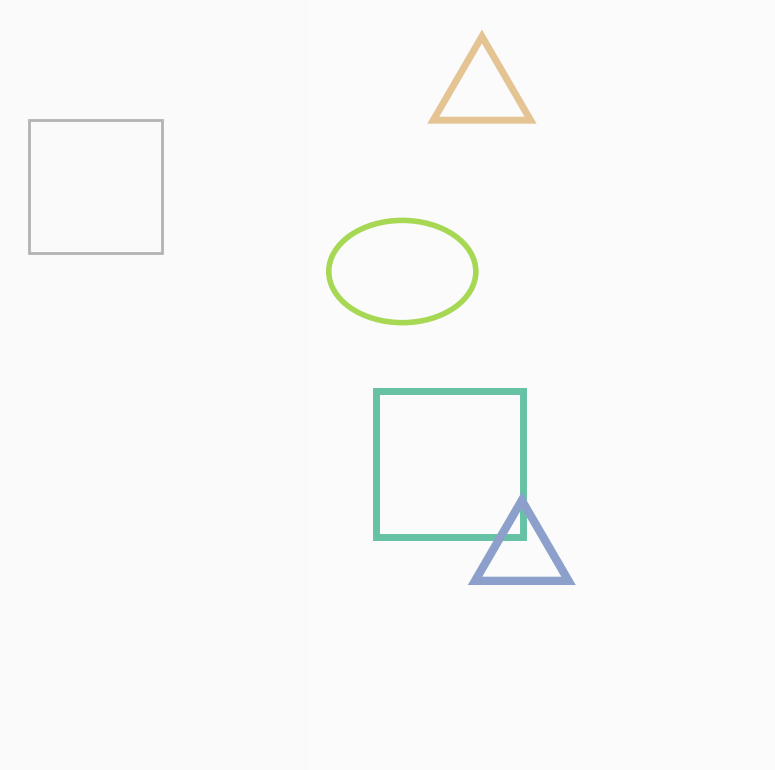[{"shape": "square", "thickness": 2.5, "radius": 0.47, "center": [0.58, 0.397]}, {"shape": "triangle", "thickness": 3, "radius": 0.35, "center": [0.673, 0.28]}, {"shape": "oval", "thickness": 2, "radius": 0.47, "center": [0.519, 0.647]}, {"shape": "triangle", "thickness": 2.5, "radius": 0.36, "center": [0.622, 0.88]}, {"shape": "square", "thickness": 1, "radius": 0.43, "center": [0.123, 0.758]}]